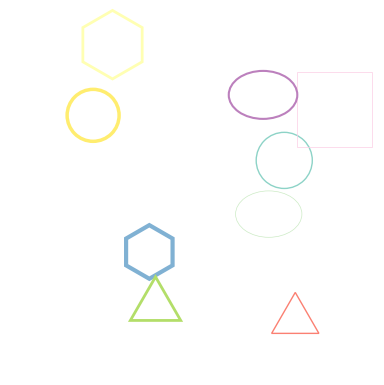[{"shape": "circle", "thickness": 1, "radius": 0.36, "center": [0.738, 0.583]}, {"shape": "hexagon", "thickness": 2, "radius": 0.44, "center": [0.292, 0.884]}, {"shape": "triangle", "thickness": 1, "radius": 0.35, "center": [0.767, 0.17]}, {"shape": "hexagon", "thickness": 3, "radius": 0.35, "center": [0.388, 0.346]}, {"shape": "triangle", "thickness": 2, "radius": 0.38, "center": [0.404, 0.205]}, {"shape": "square", "thickness": 0.5, "radius": 0.49, "center": [0.87, 0.716]}, {"shape": "oval", "thickness": 1.5, "radius": 0.45, "center": [0.683, 0.754]}, {"shape": "oval", "thickness": 0.5, "radius": 0.43, "center": [0.698, 0.444]}, {"shape": "circle", "thickness": 2.5, "radius": 0.34, "center": [0.242, 0.7]}]